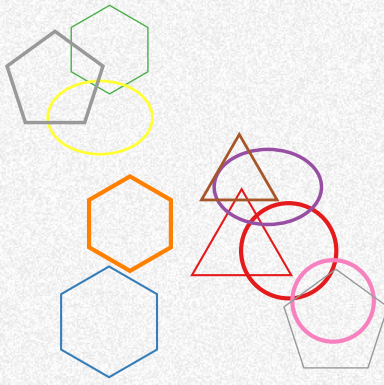[{"shape": "triangle", "thickness": 1.5, "radius": 0.74, "center": [0.628, 0.36]}, {"shape": "circle", "thickness": 3, "radius": 0.62, "center": [0.75, 0.349]}, {"shape": "hexagon", "thickness": 1.5, "radius": 0.72, "center": [0.283, 0.164]}, {"shape": "hexagon", "thickness": 1, "radius": 0.57, "center": [0.285, 0.871]}, {"shape": "oval", "thickness": 2.5, "radius": 0.7, "center": [0.696, 0.514]}, {"shape": "hexagon", "thickness": 3, "radius": 0.61, "center": [0.338, 0.419]}, {"shape": "oval", "thickness": 2, "radius": 0.68, "center": [0.26, 0.695]}, {"shape": "triangle", "thickness": 2, "radius": 0.57, "center": [0.622, 0.537]}, {"shape": "circle", "thickness": 3, "radius": 0.53, "center": [0.865, 0.218]}, {"shape": "pentagon", "thickness": 1, "radius": 0.71, "center": [0.872, 0.159]}, {"shape": "pentagon", "thickness": 2.5, "radius": 0.66, "center": [0.143, 0.788]}]